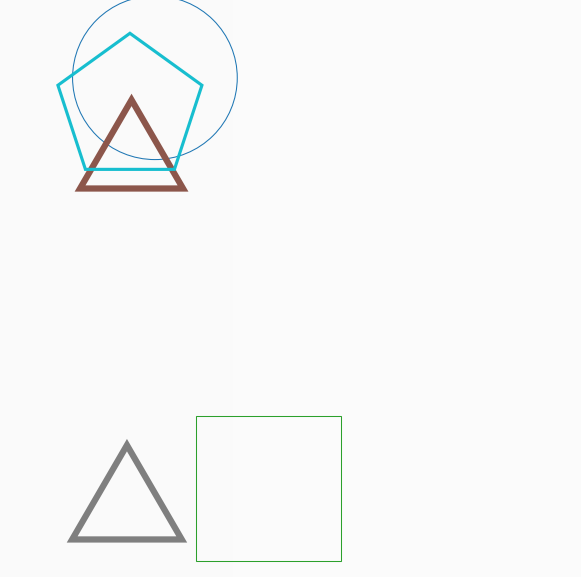[{"shape": "circle", "thickness": 0.5, "radius": 0.71, "center": [0.267, 0.864]}, {"shape": "square", "thickness": 0.5, "radius": 0.63, "center": [0.462, 0.153]}, {"shape": "triangle", "thickness": 3, "radius": 0.51, "center": [0.226, 0.724]}, {"shape": "triangle", "thickness": 3, "radius": 0.54, "center": [0.218, 0.119]}, {"shape": "pentagon", "thickness": 1.5, "radius": 0.65, "center": [0.224, 0.811]}]